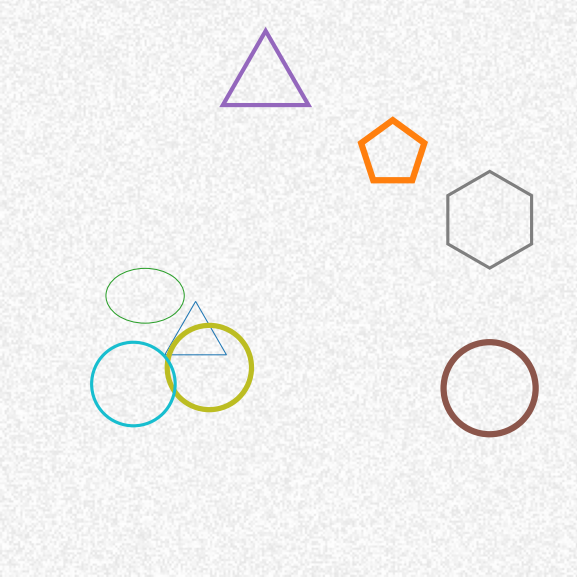[{"shape": "triangle", "thickness": 0.5, "radius": 0.31, "center": [0.339, 0.416]}, {"shape": "pentagon", "thickness": 3, "radius": 0.29, "center": [0.68, 0.734]}, {"shape": "oval", "thickness": 0.5, "radius": 0.34, "center": [0.251, 0.487]}, {"shape": "triangle", "thickness": 2, "radius": 0.43, "center": [0.46, 0.86]}, {"shape": "circle", "thickness": 3, "radius": 0.4, "center": [0.848, 0.327]}, {"shape": "hexagon", "thickness": 1.5, "radius": 0.42, "center": [0.848, 0.619]}, {"shape": "circle", "thickness": 2.5, "radius": 0.36, "center": [0.363, 0.363]}, {"shape": "circle", "thickness": 1.5, "radius": 0.36, "center": [0.231, 0.334]}]